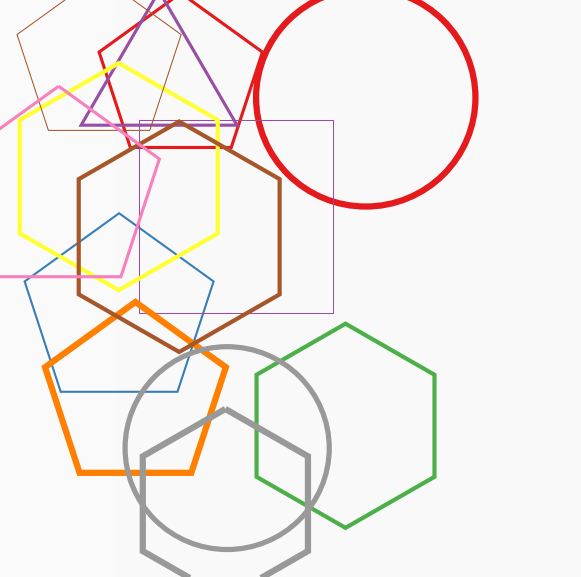[{"shape": "pentagon", "thickness": 1.5, "radius": 0.74, "center": [0.311, 0.863]}, {"shape": "circle", "thickness": 3, "radius": 0.94, "center": [0.629, 0.83]}, {"shape": "pentagon", "thickness": 1, "radius": 0.85, "center": [0.205, 0.459]}, {"shape": "hexagon", "thickness": 2, "radius": 0.88, "center": [0.594, 0.262]}, {"shape": "triangle", "thickness": 1.5, "radius": 0.77, "center": [0.274, 0.86]}, {"shape": "square", "thickness": 0.5, "radius": 0.84, "center": [0.406, 0.625]}, {"shape": "pentagon", "thickness": 3, "radius": 0.82, "center": [0.233, 0.313]}, {"shape": "hexagon", "thickness": 2, "radius": 0.98, "center": [0.204, 0.693]}, {"shape": "pentagon", "thickness": 0.5, "radius": 0.74, "center": [0.17, 0.893]}, {"shape": "hexagon", "thickness": 2, "radius": 1.0, "center": [0.308, 0.589]}, {"shape": "pentagon", "thickness": 1.5, "radius": 0.91, "center": [0.101, 0.667]}, {"shape": "circle", "thickness": 2.5, "radius": 0.88, "center": [0.391, 0.223]}, {"shape": "hexagon", "thickness": 3, "radius": 0.82, "center": [0.388, 0.127]}]